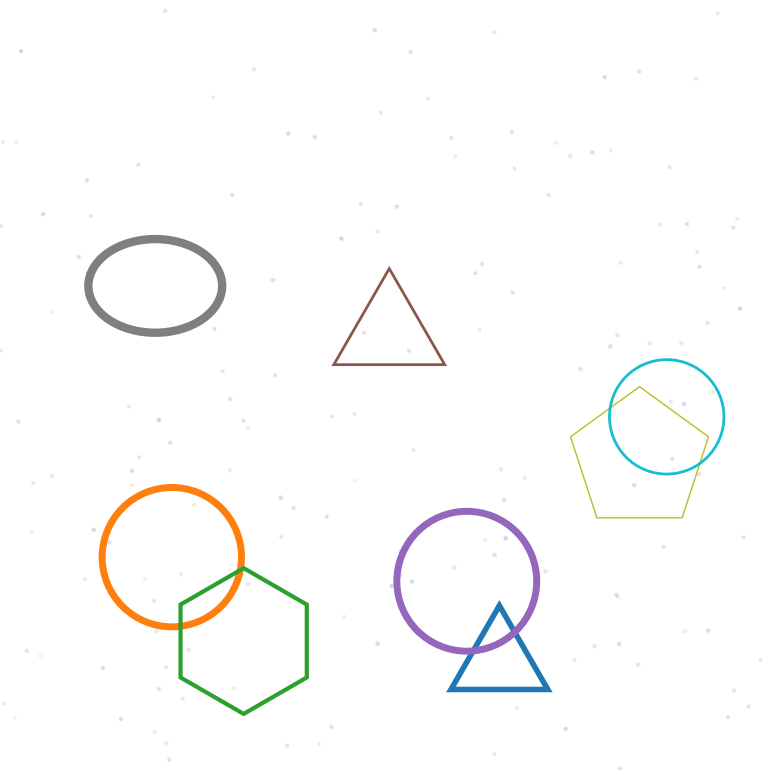[{"shape": "triangle", "thickness": 2, "radius": 0.36, "center": [0.649, 0.141]}, {"shape": "circle", "thickness": 2.5, "radius": 0.45, "center": [0.223, 0.276]}, {"shape": "hexagon", "thickness": 1.5, "radius": 0.47, "center": [0.316, 0.168]}, {"shape": "circle", "thickness": 2.5, "radius": 0.45, "center": [0.606, 0.245]}, {"shape": "triangle", "thickness": 1, "radius": 0.42, "center": [0.506, 0.568]}, {"shape": "oval", "thickness": 3, "radius": 0.43, "center": [0.202, 0.629]}, {"shape": "pentagon", "thickness": 0.5, "radius": 0.47, "center": [0.831, 0.404]}, {"shape": "circle", "thickness": 1, "radius": 0.37, "center": [0.866, 0.459]}]